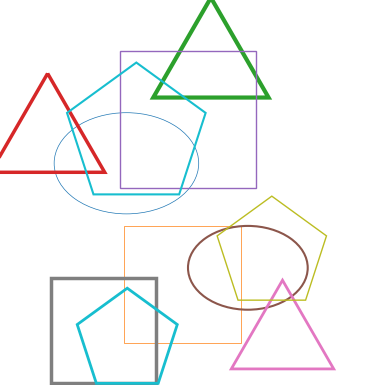[{"shape": "oval", "thickness": 0.5, "radius": 0.94, "center": [0.328, 0.576]}, {"shape": "square", "thickness": 0.5, "radius": 0.76, "center": [0.474, 0.261]}, {"shape": "triangle", "thickness": 3, "radius": 0.86, "center": [0.548, 0.833]}, {"shape": "triangle", "thickness": 2.5, "radius": 0.86, "center": [0.124, 0.638]}, {"shape": "square", "thickness": 1, "radius": 0.89, "center": [0.488, 0.69]}, {"shape": "oval", "thickness": 1.5, "radius": 0.78, "center": [0.644, 0.304]}, {"shape": "triangle", "thickness": 2, "radius": 0.77, "center": [0.734, 0.119]}, {"shape": "square", "thickness": 2.5, "radius": 0.68, "center": [0.269, 0.141]}, {"shape": "pentagon", "thickness": 1, "radius": 0.75, "center": [0.706, 0.341]}, {"shape": "pentagon", "thickness": 1.5, "radius": 0.95, "center": [0.354, 0.648]}, {"shape": "pentagon", "thickness": 2, "radius": 0.68, "center": [0.331, 0.115]}]